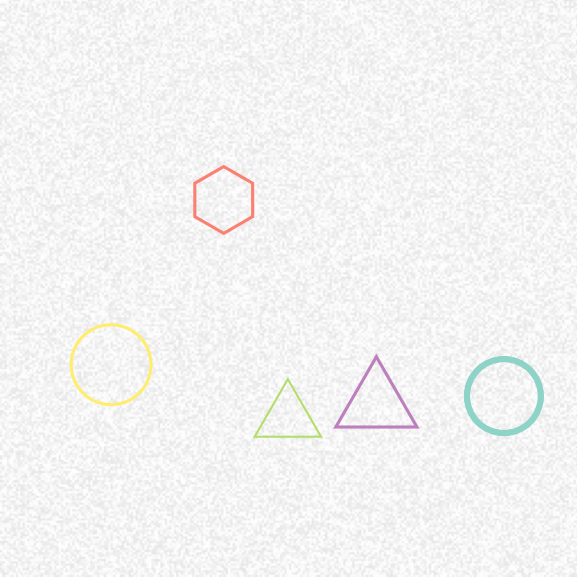[{"shape": "circle", "thickness": 3, "radius": 0.32, "center": [0.873, 0.313]}, {"shape": "hexagon", "thickness": 1.5, "radius": 0.29, "center": [0.387, 0.653]}, {"shape": "triangle", "thickness": 1, "radius": 0.33, "center": [0.498, 0.276]}, {"shape": "triangle", "thickness": 1.5, "radius": 0.41, "center": [0.652, 0.3]}, {"shape": "circle", "thickness": 1.5, "radius": 0.35, "center": [0.192, 0.368]}]